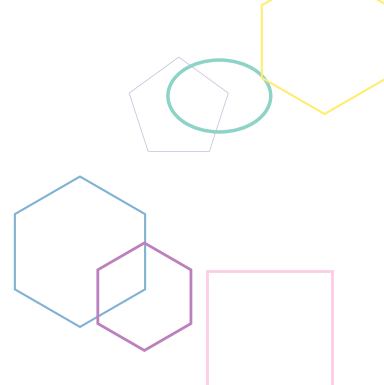[{"shape": "oval", "thickness": 2.5, "radius": 0.67, "center": [0.57, 0.751]}, {"shape": "pentagon", "thickness": 0.5, "radius": 0.68, "center": [0.464, 0.716]}, {"shape": "hexagon", "thickness": 1.5, "radius": 0.98, "center": [0.208, 0.346]}, {"shape": "square", "thickness": 2, "radius": 0.81, "center": [0.7, 0.134]}, {"shape": "hexagon", "thickness": 2, "radius": 0.7, "center": [0.375, 0.229]}, {"shape": "hexagon", "thickness": 1.5, "radius": 0.94, "center": [0.843, 0.892]}]